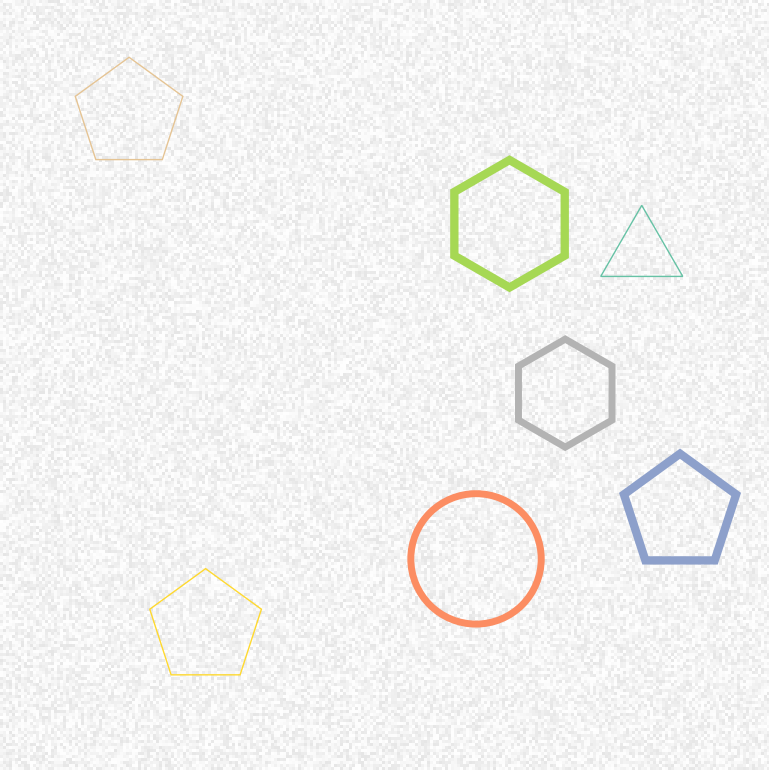[{"shape": "triangle", "thickness": 0.5, "radius": 0.31, "center": [0.833, 0.672]}, {"shape": "circle", "thickness": 2.5, "radius": 0.42, "center": [0.618, 0.274]}, {"shape": "pentagon", "thickness": 3, "radius": 0.38, "center": [0.883, 0.334]}, {"shape": "hexagon", "thickness": 3, "radius": 0.41, "center": [0.662, 0.709]}, {"shape": "pentagon", "thickness": 0.5, "radius": 0.38, "center": [0.267, 0.185]}, {"shape": "pentagon", "thickness": 0.5, "radius": 0.37, "center": [0.168, 0.852]}, {"shape": "hexagon", "thickness": 2.5, "radius": 0.35, "center": [0.734, 0.489]}]